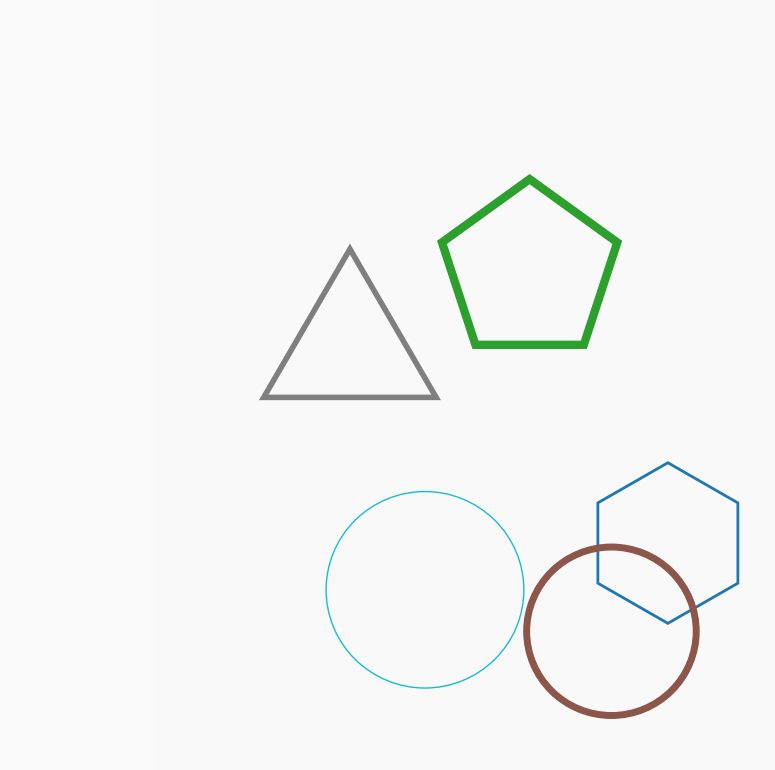[{"shape": "hexagon", "thickness": 1, "radius": 0.52, "center": [0.862, 0.295]}, {"shape": "pentagon", "thickness": 3, "radius": 0.59, "center": [0.683, 0.648]}, {"shape": "circle", "thickness": 2.5, "radius": 0.55, "center": [0.789, 0.18]}, {"shape": "triangle", "thickness": 2, "radius": 0.64, "center": [0.452, 0.548]}, {"shape": "circle", "thickness": 0.5, "radius": 0.64, "center": [0.548, 0.234]}]